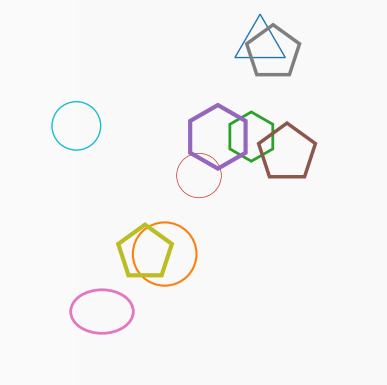[{"shape": "triangle", "thickness": 1, "radius": 0.38, "center": [0.671, 0.888]}, {"shape": "circle", "thickness": 1.5, "radius": 0.41, "center": [0.425, 0.34]}, {"shape": "hexagon", "thickness": 2, "radius": 0.32, "center": [0.649, 0.645]}, {"shape": "circle", "thickness": 0.5, "radius": 0.29, "center": [0.514, 0.544]}, {"shape": "hexagon", "thickness": 3, "radius": 0.41, "center": [0.562, 0.645]}, {"shape": "pentagon", "thickness": 2.5, "radius": 0.39, "center": [0.741, 0.603]}, {"shape": "oval", "thickness": 2, "radius": 0.4, "center": [0.263, 0.191]}, {"shape": "pentagon", "thickness": 2.5, "radius": 0.36, "center": [0.705, 0.864]}, {"shape": "pentagon", "thickness": 3, "radius": 0.36, "center": [0.374, 0.344]}, {"shape": "circle", "thickness": 1, "radius": 0.31, "center": [0.197, 0.673]}]